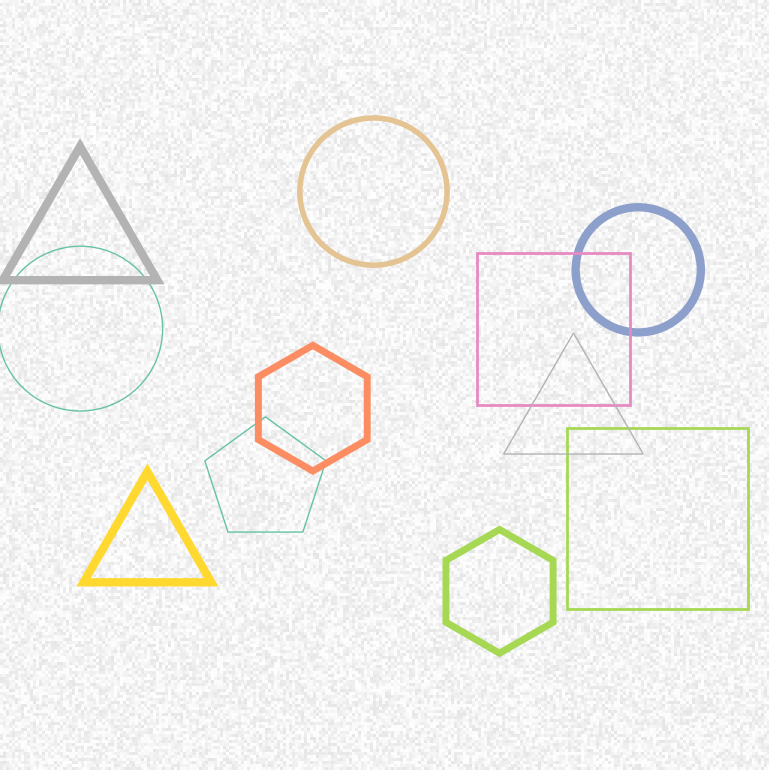[{"shape": "circle", "thickness": 0.5, "radius": 0.54, "center": [0.104, 0.573]}, {"shape": "pentagon", "thickness": 0.5, "radius": 0.41, "center": [0.345, 0.376]}, {"shape": "hexagon", "thickness": 2.5, "radius": 0.41, "center": [0.406, 0.47]}, {"shape": "circle", "thickness": 3, "radius": 0.41, "center": [0.829, 0.65]}, {"shape": "square", "thickness": 1, "radius": 0.5, "center": [0.719, 0.573]}, {"shape": "square", "thickness": 1, "radius": 0.59, "center": [0.854, 0.327]}, {"shape": "hexagon", "thickness": 2.5, "radius": 0.4, "center": [0.649, 0.232]}, {"shape": "triangle", "thickness": 3, "radius": 0.48, "center": [0.191, 0.292]}, {"shape": "circle", "thickness": 2, "radius": 0.48, "center": [0.485, 0.751]}, {"shape": "triangle", "thickness": 3, "radius": 0.58, "center": [0.104, 0.694]}, {"shape": "triangle", "thickness": 0.5, "radius": 0.52, "center": [0.745, 0.463]}]